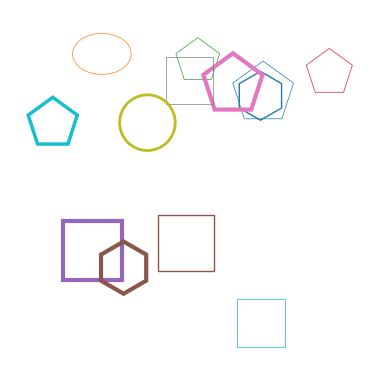[{"shape": "hexagon", "thickness": 1, "radius": 0.32, "center": [0.676, 0.751]}, {"shape": "pentagon", "thickness": 0.5, "radius": 0.41, "center": [0.683, 0.758]}, {"shape": "oval", "thickness": 0.5, "radius": 0.38, "center": [0.265, 0.86]}, {"shape": "pentagon", "thickness": 0.5, "radius": 0.3, "center": [0.514, 0.842]}, {"shape": "pentagon", "thickness": 0.5, "radius": 0.31, "center": [0.855, 0.811]}, {"shape": "square", "thickness": 3, "radius": 0.38, "center": [0.241, 0.348]}, {"shape": "square", "thickness": 1, "radius": 0.36, "center": [0.483, 0.37]}, {"shape": "hexagon", "thickness": 3, "radius": 0.34, "center": [0.321, 0.305]}, {"shape": "pentagon", "thickness": 3, "radius": 0.4, "center": [0.605, 0.781]}, {"shape": "square", "thickness": 0.5, "radius": 0.31, "center": [0.492, 0.791]}, {"shape": "circle", "thickness": 2, "radius": 0.36, "center": [0.383, 0.681]}, {"shape": "square", "thickness": 0.5, "radius": 0.31, "center": [0.678, 0.16]}, {"shape": "pentagon", "thickness": 2.5, "radius": 0.34, "center": [0.137, 0.68]}]